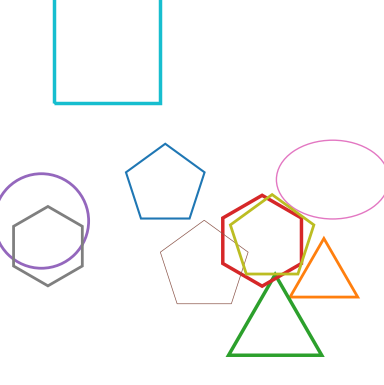[{"shape": "pentagon", "thickness": 1.5, "radius": 0.54, "center": [0.429, 0.519]}, {"shape": "triangle", "thickness": 2, "radius": 0.51, "center": [0.841, 0.279]}, {"shape": "triangle", "thickness": 2.5, "radius": 0.7, "center": [0.715, 0.147]}, {"shape": "hexagon", "thickness": 2.5, "radius": 0.59, "center": [0.681, 0.375]}, {"shape": "circle", "thickness": 2, "radius": 0.61, "center": [0.107, 0.426]}, {"shape": "pentagon", "thickness": 0.5, "radius": 0.6, "center": [0.53, 0.308]}, {"shape": "oval", "thickness": 1, "radius": 0.73, "center": [0.864, 0.534]}, {"shape": "hexagon", "thickness": 2, "radius": 0.52, "center": [0.125, 0.361]}, {"shape": "pentagon", "thickness": 2, "radius": 0.57, "center": [0.707, 0.381]}, {"shape": "square", "thickness": 2.5, "radius": 0.69, "center": [0.278, 0.87]}]